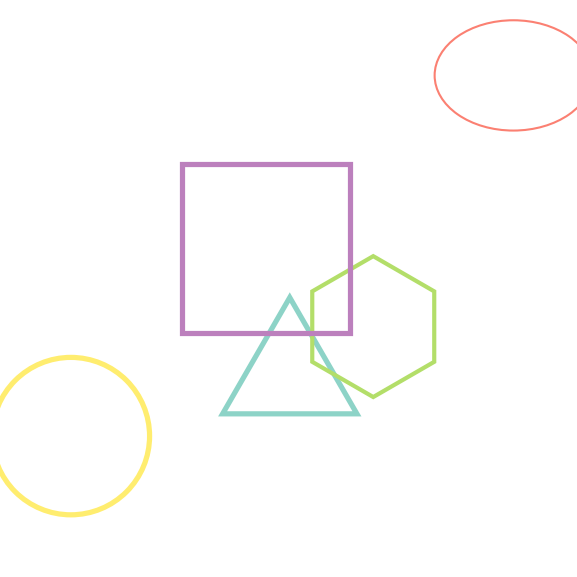[{"shape": "triangle", "thickness": 2.5, "radius": 0.67, "center": [0.502, 0.35]}, {"shape": "oval", "thickness": 1, "radius": 0.68, "center": [0.889, 0.869]}, {"shape": "hexagon", "thickness": 2, "radius": 0.61, "center": [0.646, 0.434]}, {"shape": "square", "thickness": 2.5, "radius": 0.73, "center": [0.461, 0.569]}, {"shape": "circle", "thickness": 2.5, "radius": 0.68, "center": [0.123, 0.244]}]